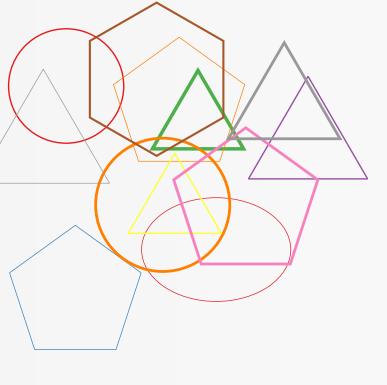[{"shape": "circle", "thickness": 1, "radius": 0.74, "center": [0.171, 0.777]}, {"shape": "oval", "thickness": 0.5, "radius": 0.96, "center": [0.558, 0.352]}, {"shape": "pentagon", "thickness": 0.5, "radius": 0.89, "center": [0.194, 0.236]}, {"shape": "triangle", "thickness": 2.5, "radius": 0.68, "center": [0.511, 0.681]}, {"shape": "triangle", "thickness": 1, "radius": 0.89, "center": [0.795, 0.624]}, {"shape": "pentagon", "thickness": 0.5, "radius": 0.89, "center": [0.462, 0.725]}, {"shape": "circle", "thickness": 2, "radius": 0.87, "center": [0.42, 0.468]}, {"shape": "triangle", "thickness": 1, "radius": 0.69, "center": [0.451, 0.463]}, {"shape": "hexagon", "thickness": 1.5, "radius": 0.99, "center": [0.404, 0.794]}, {"shape": "pentagon", "thickness": 2, "radius": 0.98, "center": [0.634, 0.473]}, {"shape": "triangle", "thickness": 0.5, "radius": 0.99, "center": [0.112, 0.623]}, {"shape": "triangle", "thickness": 2, "radius": 0.83, "center": [0.734, 0.723]}]